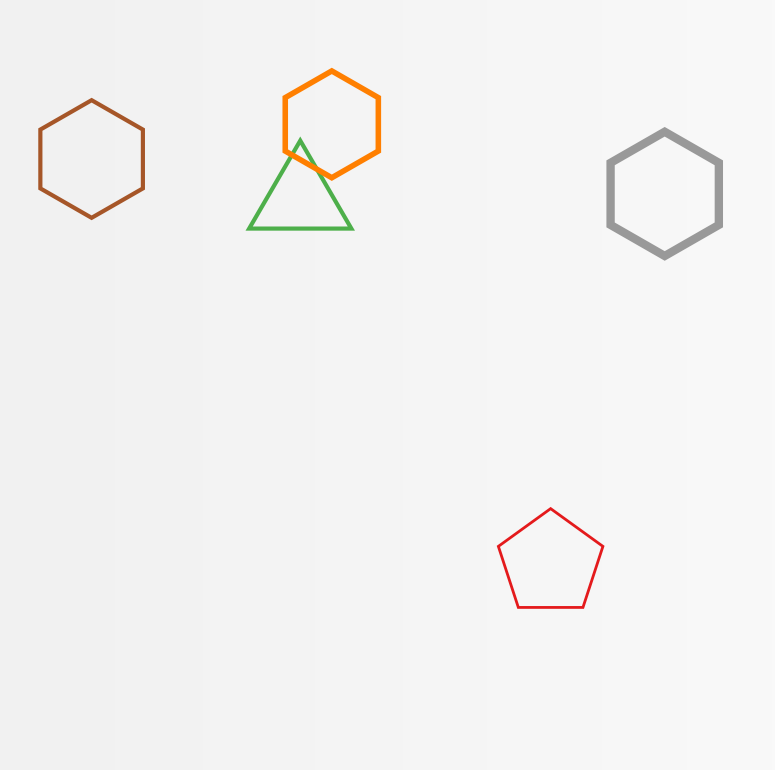[{"shape": "pentagon", "thickness": 1, "radius": 0.35, "center": [0.711, 0.269]}, {"shape": "triangle", "thickness": 1.5, "radius": 0.38, "center": [0.387, 0.741]}, {"shape": "hexagon", "thickness": 2, "radius": 0.35, "center": [0.428, 0.839]}, {"shape": "hexagon", "thickness": 1.5, "radius": 0.38, "center": [0.118, 0.794]}, {"shape": "hexagon", "thickness": 3, "radius": 0.4, "center": [0.858, 0.748]}]